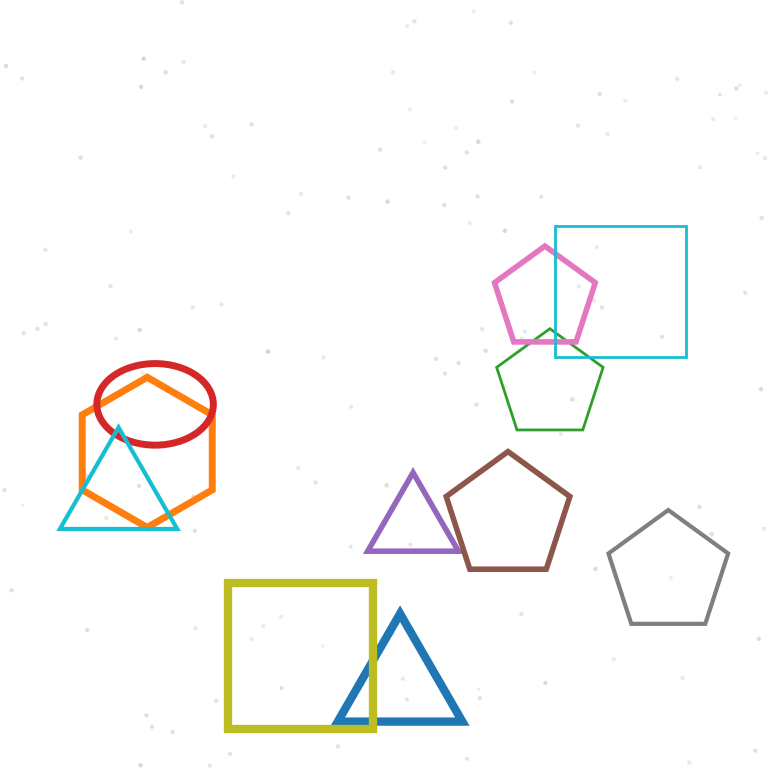[{"shape": "triangle", "thickness": 3, "radius": 0.47, "center": [0.52, 0.11]}, {"shape": "hexagon", "thickness": 2.5, "radius": 0.49, "center": [0.191, 0.413]}, {"shape": "pentagon", "thickness": 1, "radius": 0.36, "center": [0.714, 0.5]}, {"shape": "oval", "thickness": 2.5, "radius": 0.38, "center": [0.201, 0.475]}, {"shape": "triangle", "thickness": 2, "radius": 0.34, "center": [0.536, 0.318]}, {"shape": "pentagon", "thickness": 2, "radius": 0.42, "center": [0.66, 0.329]}, {"shape": "pentagon", "thickness": 2, "radius": 0.34, "center": [0.708, 0.612]}, {"shape": "pentagon", "thickness": 1.5, "radius": 0.41, "center": [0.868, 0.256]}, {"shape": "square", "thickness": 3, "radius": 0.47, "center": [0.391, 0.148]}, {"shape": "square", "thickness": 1, "radius": 0.43, "center": [0.806, 0.621]}, {"shape": "triangle", "thickness": 1.5, "radius": 0.44, "center": [0.154, 0.357]}]